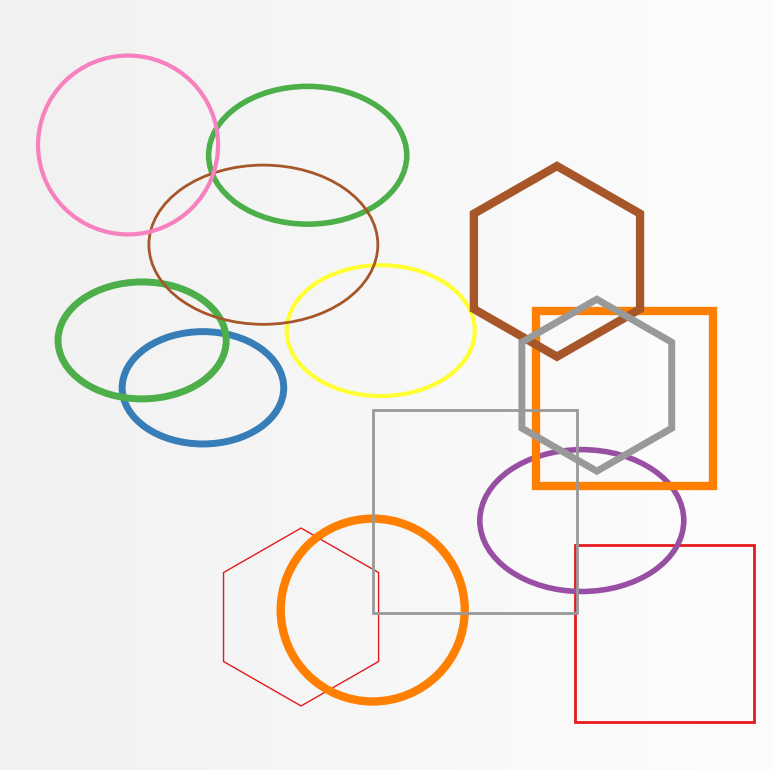[{"shape": "square", "thickness": 1, "radius": 0.58, "center": [0.857, 0.177]}, {"shape": "hexagon", "thickness": 0.5, "radius": 0.58, "center": [0.388, 0.199]}, {"shape": "oval", "thickness": 2.5, "radius": 0.52, "center": [0.262, 0.496]}, {"shape": "oval", "thickness": 2, "radius": 0.64, "center": [0.397, 0.798]}, {"shape": "oval", "thickness": 2.5, "radius": 0.54, "center": [0.183, 0.558]}, {"shape": "oval", "thickness": 2, "radius": 0.66, "center": [0.751, 0.324]}, {"shape": "square", "thickness": 3, "radius": 0.57, "center": [0.806, 0.483]}, {"shape": "circle", "thickness": 3, "radius": 0.59, "center": [0.481, 0.208]}, {"shape": "oval", "thickness": 1.5, "radius": 0.61, "center": [0.491, 0.571]}, {"shape": "hexagon", "thickness": 3, "radius": 0.62, "center": [0.719, 0.661]}, {"shape": "oval", "thickness": 1, "radius": 0.74, "center": [0.34, 0.682]}, {"shape": "circle", "thickness": 1.5, "radius": 0.58, "center": [0.165, 0.812]}, {"shape": "square", "thickness": 1, "radius": 0.66, "center": [0.612, 0.336]}, {"shape": "hexagon", "thickness": 2.5, "radius": 0.56, "center": [0.77, 0.5]}]